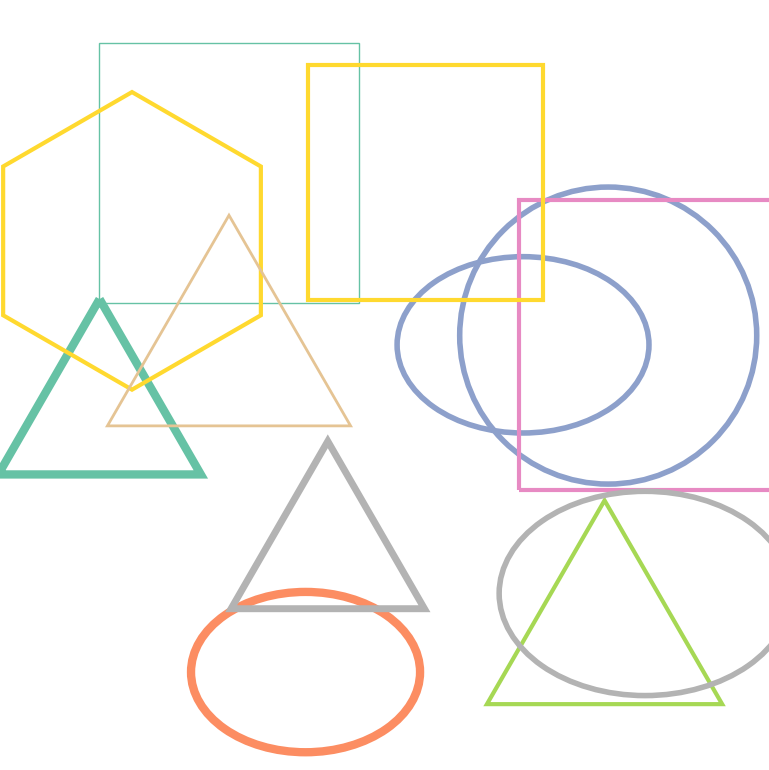[{"shape": "square", "thickness": 0.5, "radius": 0.85, "center": [0.297, 0.775]}, {"shape": "triangle", "thickness": 3, "radius": 0.76, "center": [0.129, 0.46]}, {"shape": "oval", "thickness": 3, "radius": 0.74, "center": [0.397, 0.127]}, {"shape": "circle", "thickness": 2, "radius": 0.96, "center": [0.79, 0.564]}, {"shape": "oval", "thickness": 2, "radius": 0.82, "center": [0.679, 0.552]}, {"shape": "square", "thickness": 1.5, "radius": 0.94, "center": [0.862, 0.552]}, {"shape": "triangle", "thickness": 1.5, "radius": 0.88, "center": [0.785, 0.174]}, {"shape": "square", "thickness": 1.5, "radius": 0.76, "center": [0.552, 0.763]}, {"shape": "hexagon", "thickness": 1.5, "radius": 0.97, "center": [0.171, 0.687]}, {"shape": "triangle", "thickness": 1, "radius": 0.91, "center": [0.297, 0.538]}, {"shape": "triangle", "thickness": 2.5, "radius": 0.72, "center": [0.426, 0.282]}, {"shape": "oval", "thickness": 2, "radius": 0.95, "center": [0.838, 0.229]}]